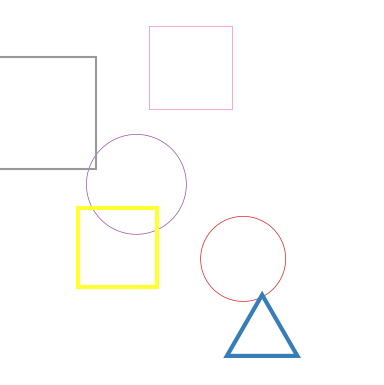[{"shape": "circle", "thickness": 0.5, "radius": 0.55, "center": [0.632, 0.328]}, {"shape": "triangle", "thickness": 3, "radius": 0.53, "center": [0.681, 0.128]}, {"shape": "circle", "thickness": 0.5, "radius": 0.65, "center": [0.354, 0.521]}, {"shape": "square", "thickness": 3, "radius": 0.51, "center": [0.306, 0.358]}, {"shape": "square", "thickness": 0.5, "radius": 0.54, "center": [0.495, 0.825]}, {"shape": "square", "thickness": 1.5, "radius": 0.72, "center": [0.106, 0.707]}]